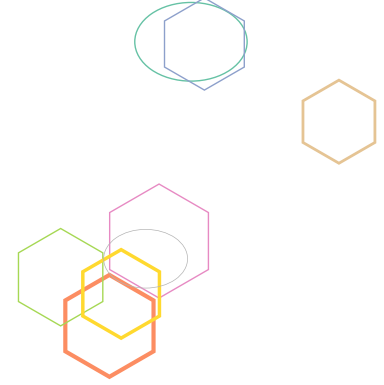[{"shape": "oval", "thickness": 1, "radius": 0.73, "center": [0.496, 0.891]}, {"shape": "hexagon", "thickness": 3, "radius": 0.66, "center": [0.284, 0.154]}, {"shape": "hexagon", "thickness": 1, "radius": 0.6, "center": [0.531, 0.886]}, {"shape": "hexagon", "thickness": 1, "radius": 0.74, "center": [0.413, 0.374]}, {"shape": "hexagon", "thickness": 1, "radius": 0.63, "center": [0.158, 0.28]}, {"shape": "hexagon", "thickness": 2.5, "radius": 0.57, "center": [0.315, 0.237]}, {"shape": "hexagon", "thickness": 2, "radius": 0.54, "center": [0.88, 0.684]}, {"shape": "oval", "thickness": 0.5, "radius": 0.54, "center": [0.378, 0.328]}]